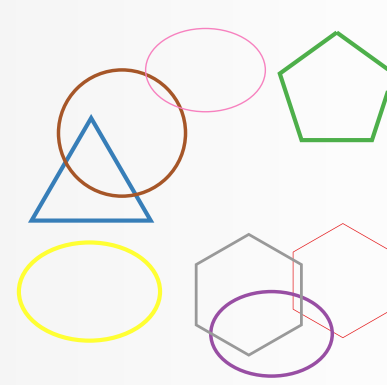[{"shape": "hexagon", "thickness": 0.5, "radius": 0.74, "center": [0.885, 0.271]}, {"shape": "triangle", "thickness": 3, "radius": 0.89, "center": [0.235, 0.516]}, {"shape": "pentagon", "thickness": 3, "radius": 0.77, "center": [0.869, 0.761]}, {"shape": "oval", "thickness": 2.5, "radius": 0.78, "center": [0.701, 0.133]}, {"shape": "oval", "thickness": 3, "radius": 0.91, "center": [0.231, 0.243]}, {"shape": "circle", "thickness": 2.5, "radius": 0.82, "center": [0.315, 0.654]}, {"shape": "oval", "thickness": 1, "radius": 0.77, "center": [0.53, 0.818]}, {"shape": "hexagon", "thickness": 2, "radius": 0.78, "center": [0.642, 0.234]}]